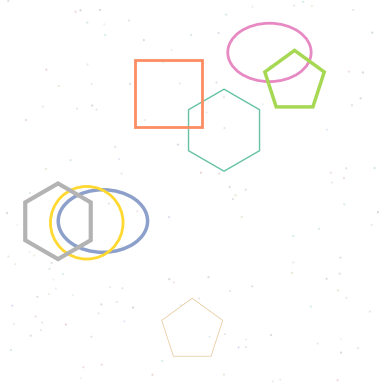[{"shape": "hexagon", "thickness": 1, "radius": 0.53, "center": [0.582, 0.662]}, {"shape": "square", "thickness": 2, "radius": 0.43, "center": [0.438, 0.757]}, {"shape": "oval", "thickness": 2.5, "radius": 0.58, "center": [0.267, 0.426]}, {"shape": "oval", "thickness": 2, "radius": 0.54, "center": [0.7, 0.864]}, {"shape": "pentagon", "thickness": 2.5, "radius": 0.41, "center": [0.765, 0.788]}, {"shape": "circle", "thickness": 2, "radius": 0.47, "center": [0.225, 0.421]}, {"shape": "pentagon", "thickness": 0.5, "radius": 0.42, "center": [0.499, 0.142]}, {"shape": "hexagon", "thickness": 3, "radius": 0.49, "center": [0.151, 0.425]}]